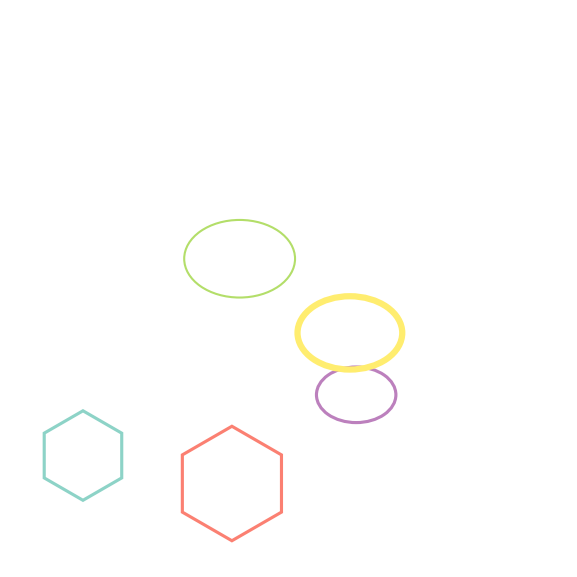[{"shape": "hexagon", "thickness": 1.5, "radius": 0.39, "center": [0.144, 0.21]}, {"shape": "hexagon", "thickness": 1.5, "radius": 0.5, "center": [0.402, 0.162]}, {"shape": "oval", "thickness": 1, "radius": 0.48, "center": [0.415, 0.551]}, {"shape": "oval", "thickness": 1.5, "radius": 0.34, "center": [0.617, 0.316]}, {"shape": "oval", "thickness": 3, "radius": 0.45, "center": [0.606, 0.423]}]